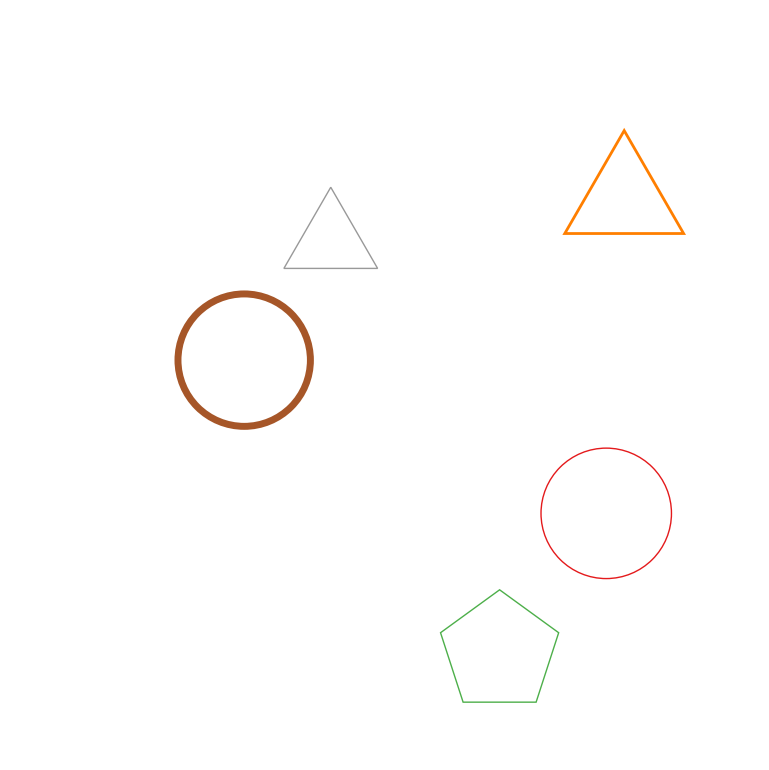[{"shape": "circle", "thickness": 0.5, "radius": 0.42, "center": [0.787, 0.333]}, {"shape": "pentagon", "thickness": 0.5, "radius": 0.4, "center": [0.649, 0.153]}, {"shape": "triangle", "thickness": 1, "radius": 0.45, "center": [0.811, 0.741]}, {"shape": "circle", "thickness": 2.5, "radius": 0.43, "center": [0.317, 0.532]}, {"shape": "triangle", "thickness": 0.5, "radius": 0.35, "center": [0.43, 0.687]}]